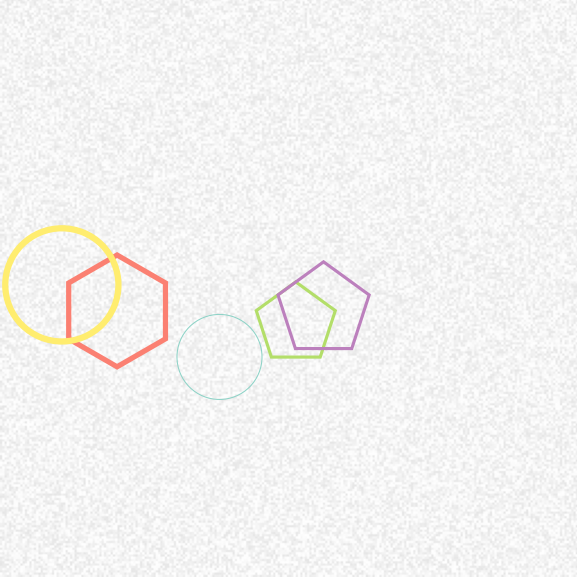[{"shape": "circle", "thickness": 0.5, "radius": 0.37, "center": [0.38, 0.381]}, {"shape": "hexagon", "thickness": 2.5, "radius": 0.48, "center": [0.203, 0.461]}, {"shape": "pentagon", "thickness": 1.5, "radius": 0.36, "center": [0.512, 0.439]}, {"shape": "pentagon", "thickness": 1.5, "radius": 0.42, "center": [0.56, 0.463]}, {"shape": "circle", "thickness": 3, "radius": 0.49, "center": [0.107, 0.506]}]